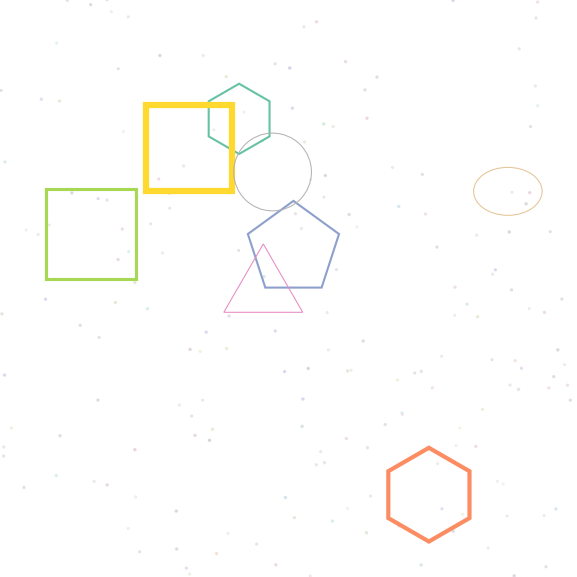[{"shape": "hexagon", "thickness": 1, "radius": 0.3, "center": [0.414, 0.793]}, {"shape": "hexagon", "thickness": 2, "radius": 0.41, "center": [0.743, 0.143]}, {"shape": "pentagon", "thickness": 1, "radius": 0.41, "center": [0.508, 0.568]}, {"shape": "triangle", "thickness": 0.5, "radius": 0.39, "center": [0.456, 0.498]}, {"shape": "square", "thickness": 1.5, "radius": 0.39, "center": [0.157, 0.594]}, {"shape": "square", "thickness": 3, "radius": 0.37, "center": [0.327, 0.743]}, {"shape": "oval", "thickness": 0.5, "radius": 0.3, "center": [0.879, 0.668]}, {"shape": "circle", "thickness": 0.5, "radius": 0.34, "center": [0.472, 0.701]}]